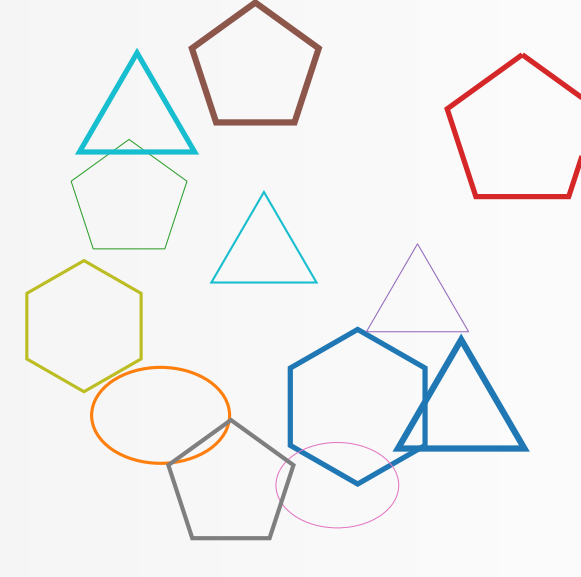[{"shape": "hexagon", "thickness": 2.5, "radius": 0.67, "center": [0.615, 0.295]}, {"shape": "triangle", "thickness": 3, "radius": 0.63, "center": [0.793, 0.285]}, {"shape": "oval", "thickness": 1.5, "radius": 0.59, "center": [0.276, 0.28]}, {"shape": "pentagon", "thickness": 0.5, "radius": 0.52, "center": [0.222, 0.653]}, {"shape": "pentagon", "thickness": 2.5, "radius": 0.68, "center": [0.899, 0.769]}, {"shape": "triangle", "thickness": 0.5, "radius": 0.51, "center": [0.718, 0.475]}, {"shape": "pentagon", "thickness": 3, "radius": 0.57, "center": [0.439, 0.88]}, {"shape": "oval", "thickness": 0.5, "radius": 0.53, "center": [0.58, 0.159]}, {"shape": "pentagon", "thickness": 2, "radius": 0.57, "center": [0.397, 0.159]}, {"shape": "hexagon", "thickness": 1.5, "radius": 0.57, "center": [0.144, 0.434]}, {"shape": "triangle", "thickness": 2.5, "radius": 0.57, "center": [0.236, 0.793]}, {"shape": "triangle", "thickness": 1, "radius": 0.52, "center": [0.454, 0.562]}]